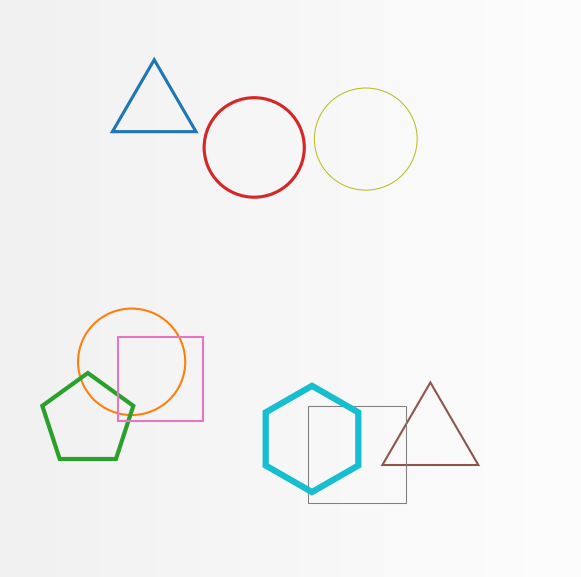[{"shape": "triangle", "thickness": 1.5, "radius": 0.41, "center": [0.265, 0.813]}, {"shape": "circle", "thickness": 1, "radius": 0.46, "center": [0.226, 0.373]}, {"shape": "pentagon", "thickness": 2, "radius": 0.41, "center": [0.151, 0.271]}, {"shape": "circle", "thickness": 1.5, "radius": 0.43, "center": [0.437, 0.744]}, {"shape": "triangle", "thickness": 1, "radius": 0.48, "center": [0.74, 0.242]}, {"shape": "square", "thickness": 1, "radius": 0.37, "center": [0.276, 0.343]}, {"shape": "square", "thickness": 0.5, "radius": 0.42, "center": [0.614, 0.212]}, {"shape": "circle", "thickness": 0.5, "radius": 0.44, "center": [0.629, 0.758]}, {"shape": "hexagon", "thickness": 3, "radius": 0.46, "center": [0.537, 0.239]}]